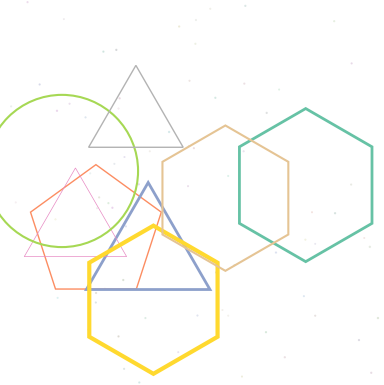[{"shape": "hexagon", "thickness": 2, "radius": 0.99, "center": [0.794, 0.519]}, {"shape": "pentagon", "thickness": 1, "radius": 0.89, "center": [0.249, 0.394]}, {"shape": "triangle", "thickness": 2, "radius": 0.93, "center": [0.385, 0.341]}, {"shape": "triangle", "thickness": 0.5, "radius": 0.77, "center": [0.196, 0.41]}, {"shape": "circle", "thickness": 1.5, "radius": 0.99, "center": [0.161, 0.556]}, {"shape": "hexagon", "thickness": 3, "radius": 0.96, "center": [0.398, 0.221]}, {"shape": "hexagon", "thickness": 1.5, "radius": 0.94, "center": [0.585, 0.485]}, {"shape": "triangle", "thickness": 1, "radius": 0.71, "center": [0.353, 0.688]}]